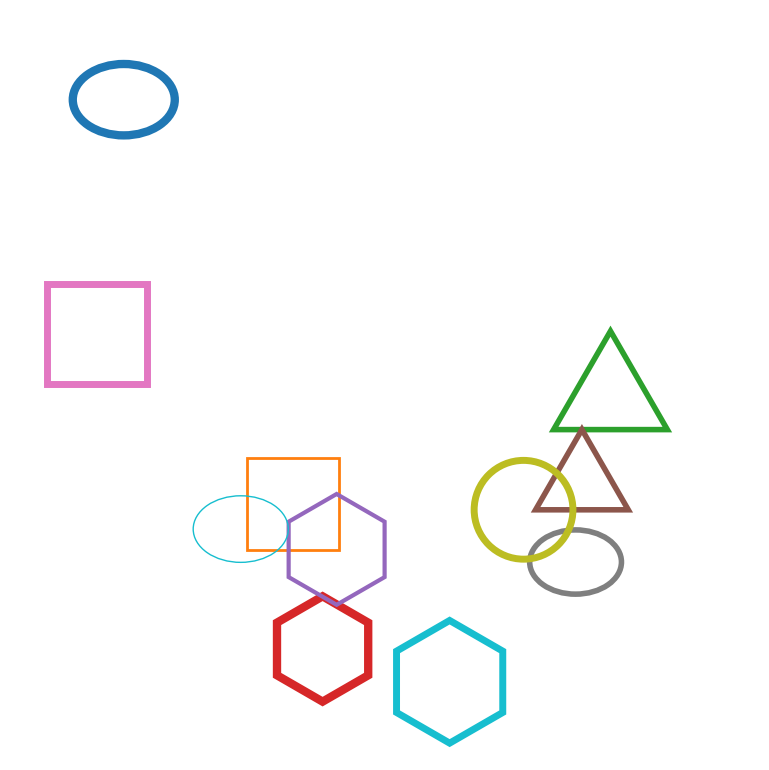[{"shape": "oval", "thickness": 3, "radius": 0.33, "center": [0.161, 0.871]}, {"shape": "square", "thickness": 1, "radius": 0.3, "center": [0.381, 0.346]}, {"shape": "triangle", "thickness": 2, "radius": 0.43, "center": [0.793, 0.485]}, {"shape": "hexagon", "thickness": 3, "radius": 0.34, "center": [0.419, 0.157]}, {"shape": "hexagon", "thickness": 1.5, "radius": 0.36, "center": [0.437, 0.286]}, {"shape": "triangle", "thickness": 2, "radius": 0.35, "center": [0.756, 0.373]}, {"shape": "square", "thickness": 2.5, "radius": 0.32, "center": [0.125, 0.566]}, {"shape": "oval", "thickness": 2, "radius": 0.3, "center": [0.747, 0.27]}, {"shape": "circle", "thickness": 2.5, "radius": 0.32, "center": [0.68, 0.338]}, {"shape": "oval", "thickness": 0.5, "radius": 0.31, "center": [0.313, 0.313]}, {"shape": "hexagon", "thickness": 2.5, "radius": 0.4, "center": [0.584, 0.115]}]